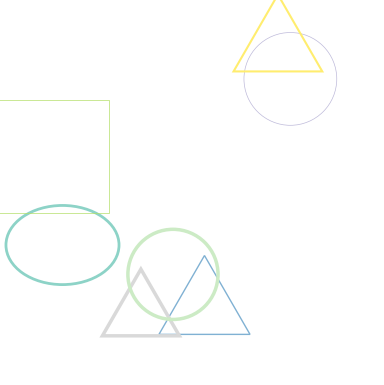[{"shape": "oval", "thickness": 2, "radius": 0.73, "center": [0.162, 0.364]}, {"shape": "circle", "thickness": 0.5, "radius": 0.6, "center": [0.754, 0.795]}, {"shape": "triangle", "thickness": 1, "radius": 0.68, "center": [0.531, 0.2]}, {"shape": "square", "thickness": 0.5, "radius": 0.73, "center": [0.136, 0.593]}, {"shape": "triangle", "thickness": 2.5, "radius": 0.58, "center": [0.366, 0.185]}, {"shape": "circle", "thickness": 2.5, "radius": 0.59, "center": [0.449, 0.287]}, {"shape": "triangle", "thickness": 1.5, "radius": 0.67, "center": [0.722, 0.881]}]